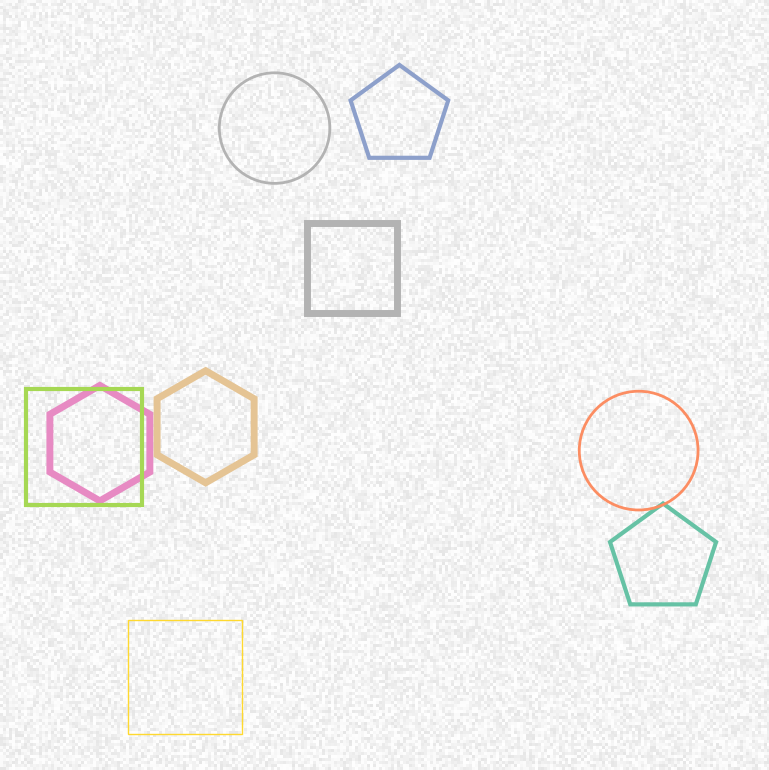[{"shape": "pentagon", "thickness": 1.5, "radius": 0.36, "center": [0.861, 0.274]}, {"shape": "circle", "thickness": 1, "radius": 0.39, "center": [0.829, 0.415]}, {"shape": "pentagon", "thickness": 1.5, "radius": 0.33, "center": [0.519, 0.849]}, {"shape": "hexagon", "thickness": 2.5, "radius": 0.37, "center": [0.13, 0.424]}, {"shape": "square", "thickness": 1.5, "radius": 0.38, "center": [0.109, 0.42]}, {"shape": "square", "thickness": 0.5, "radius": 0.37, "center": [0.24, 0.121]}, {"shape": "hexagon", "thickness": 2.5, "radius": 0.36, "center": [0.267, 0.446]}, {"shape": "square", "thickness": 2.5, "radius": 0.29, "center": [0.457, 0.652]}, {"shape": "circle", "thickness": 1, "radius": 0.36, "center": [0.357, 0.834]}]